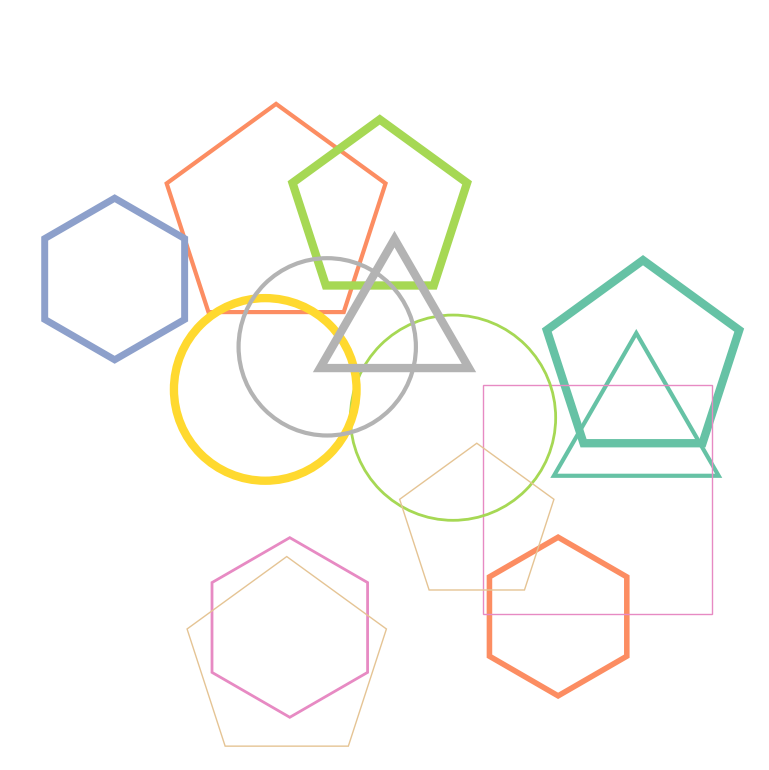[{"shape": "triangle", "thickness": 1.5, "radius": 0.62, "center": [0.826, 0.444]}, {"shape": "pentagon", "thickness": 3, "radius": 0.66, "center": [0.835, 0.531]}, {"shape": "pentagon", "thickness": 1.5, "radius": 0.75, "center": [0.359, 0.716]}, {"shape": "hexagon", "thickness": 2, "radius": 0.51, "center": [0.725, 0.199]}, {"shape": "hexagon", "thickness": 2.5, "radius": 0.52, "center": [0.149, 0.638]}, {"shape": "square", "thickness": 0.5, "radius": 0.74, "center": [0.776, 0.351]}, {"shape": "hexagon", "thickness": 1, "radius": 0.58, "center": [0.376, 0.185]}, {"shape": "pentagon", "thickness": 3, "radius": 0.6, "center": [0.493, 0.726]}, {"shape": "circle", "thickness": 1, "radius": 0.67, "center": [0.588, 0.458]}, {"shape": "circle", "thickness": 3, "radius": 0.59, "center": [0.344, 0.494]}, {"shape": "pentagon", "thickness": 0.5, "radius": 0.53, "center": [0.619, 0.319]}, {"shape": "pentagon", "thickness": 0.5, "radius": 0.68, "center": [0.372, 0.141]}, {"shape": "circle", "thickness": 1.5, "radius": 0.58, "center": [0.425, 0.55]}, {"shape": "triangle", "thickness": 3, "radius": 0.56, "center": [0.512, 0.578]}]